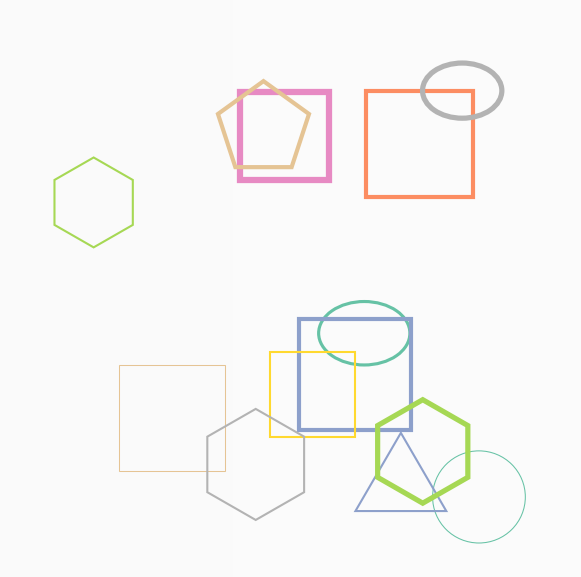[{"shape": "oval", "thickness": 1.5, "radius": 0.39, "center": [0.627, 0.422]}, {"shape": "circle", "thickness": 0.5, "radius": 0.4, "center": [0.824, 0.139]}, {"shape": "square", "thickness": 2, "radius": 0.46, "center": [0.722, 0.75]}, {"shape": "square", "thickness": 2, "radius": 0.48, "center": [0.611, 0.35]}, {"shape": "triangle", "thickness": 1, "radius": 0.45, "center": [0.69, 0.159]}, {"shape": "square", "thickness": 3, "radius": 0.38, "center": [0.489, 0.763]}, {"shape": "hexagon", "thickness": 2.5, "radius": 0.45, "center": [0.727, 0.217]}, {"shape": "hexagon", "thickness": 1, "radius": 0.39, "center": [0.161, 0.649]}, {"shape": "square", "thickness": 1, "radius": 0.37, "center": [0.537, 0.316]}, {"shape": "square", "thickness": 0.5, "radius": 0.46, "center": [0.296, 0.275]}, {"shape": "pentagon", "thickness": 2, "radius": 0.41, "center": [0.453, 0.776]}, {"shape": "oval", "thickness": 2.5, "radius": 0.34, "center": [0.795, 0.842]}, {"shape": "hexagon", "thickness": 1, "radius": 0.48, "center": [0.44, 0.195]}]